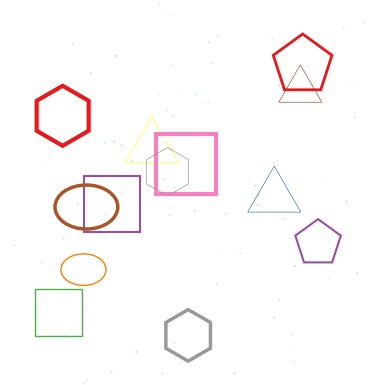[{"shape": "hexagon", "thickness": 3, "radius": 0.39, "center": [0.163, 0.699]}, {"shape": "pentagon", "thickness": 2, "radius": 0.4, "center": [0.786, 0.832]}, {"shape": "triangle", "thickness": 0.5, "radius": 0.4, "center": [0.712, 0.489]}, {"shape": "square", "thickness": 1, "radius": 0.31, "center": [0.152, 0.188]}, {"shape": "pentagon", "thickness": 1.5, "radius": 0.31, "center": [0.826, 0.369]}, {"shape": "square", "thickness": 1.5, "radius": 0.37, "center": [0.291, 0.47]}, {"shape": "oval", "thickness": 1, "radius": 0.29, "center": [0.217, 0.3]}, {"shape": "triangle", "thickness": 0.5, "radius": 0.4, "center": [0.394, 0.618]}, {"shape": "triangle", "thickness": 0.5, "radius": 0.32, "center": [0.78, 0.767]}, {"shape": "oval", "thickness": 2.5, "radius": 0.41, "center": [0.224, 0.462]}, {"shape": "square", "thickness": 3, "radius": 0.39, "center": [0.483, 0.574]}, {"shape": "hexagon", "thickness": 0.5, "radius": 0.31, "center": [0.435, 0.554]}, {"shape": "hexagon", "thickness": 2.5, "radius": 0.33, "center": [0.489, 0.129]}]